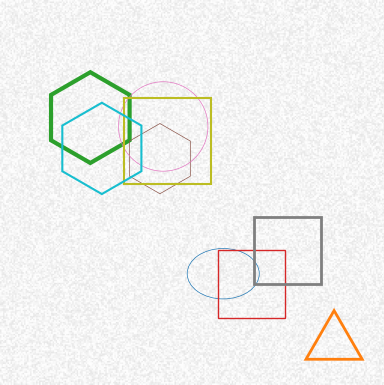[{"shape": "oval", "thickness": 0.5, "radius": 0.47, "center": [0.58, 0.289]}, {"shape": "triangle", "thickness": 2, "radius": 0.42, "center": [0.868, 0.109]}, {"shape": "hexagon", "thickness": 3, "radius": 0.59, "center": [0.235, 0.695]}, {"shape": "square", "thickness": 1, "radius": 0.44, "center": [0.653, 0.263]}, {"shape": "hexagon", "thickness": 0.5, "radius": 0.46, "center": [0.415, 0.588]}, {"shape": "circle", "thickness": 0.5, "radius": 0.58, "center": [0.424, 0.672]}, {"shape": "square", "thickness": 2, "radius": 0.44, "center": [0.747, 0.35]}, {"shape": "square", "thickness": 1.5, "radius": 0.56, "center": [0.436, 0.634]}, {"shape": "hexagon", "thickness": 1.5, "radius": 0.59, "center": [0.265, 0.615]}]